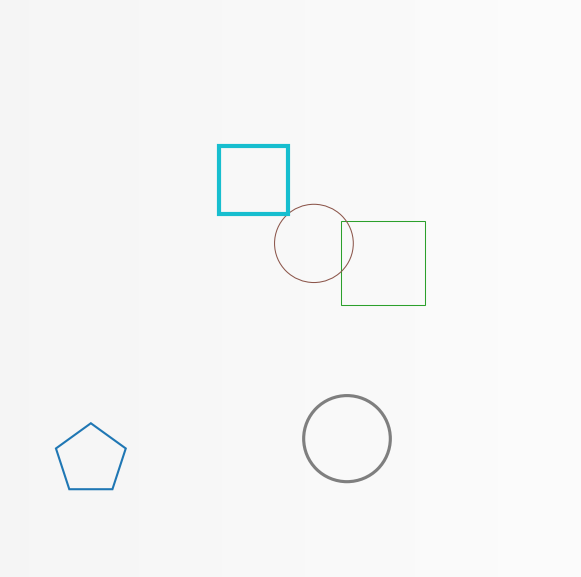[{"shape": "pentagon", "thickness": 1, "radius": 0.32, "center": [0.156, 0.203]}, {"shape": "square", "thickness": 0.5, "radius": 0.36, "center": [0.659, 0.544]}, {"shape": "circle", "thickness": 0.5, "radius": 0.34, "center": [0.54, 0.578]}, {"shape": "circle", "thickness": 1.5, "radius": 0.37, "center": [0.597, 0.24]}, {"shape": "square", "thickness": 2, "radius": 0.3, "center": [0.436, 0.687]}]